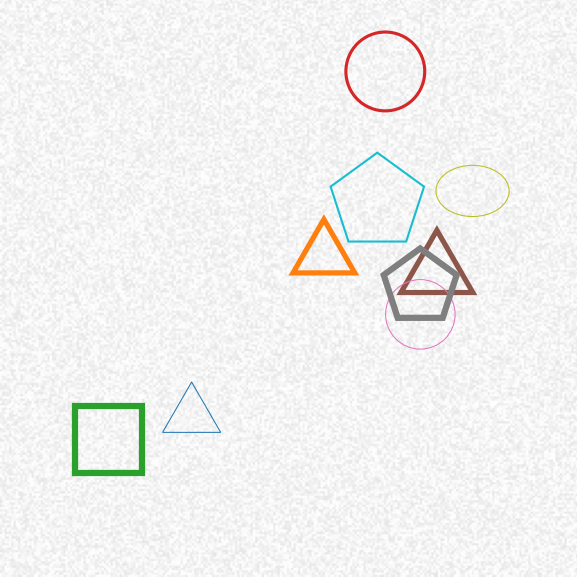[{"shape": "triangle", "thickness": 0.5, "radius": 0.29, "center": [0.332, 0.28]}, {"shape": "triangle", "thickness": 2.5, "radius": 0.31, "center": [0.561, 0.557]}, {"shape": "square", "thickness": 3, "radius": 0.29, "center": [0.188, 0.238]}, {"shape": "circle", "thickness": 1.5, "radius": 0.34, "center": [0.667, 0.875]}, {"shape": "triangle", "thickness": 2.5, "radius": 0.36, "center": [0.756, 0.529]}, {"shape": "circle", "thickness": 0.5, "radius": 0.3, "center": [0.728, 0.455]}, {"shape": "pentagon", "thickness": 3, "radius": 0.33, "center": [0.728, 0.503]}, {"shape": "oval", "thickness": 0.5, "radius": 0.32, "center": [0.818, 0.669]}, {"shape": "pentagon", "thickness": 1, "radius": 0.43, "center": [0.653, 0.65]}]